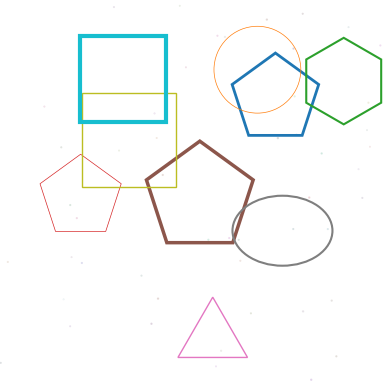[{"shape": "pentagon", "thickness": 2, "radius": 0.59, "center": [0.715, 0.744]}, {"shape": "circle", "thickness": 0.5, "radius": 0.56, "center": [0.669, 0.819]}, {"shape": "hexagon", "thickness": 1.5, "radius": 0.56, "center": [0.893, 0.789]}, {"shape": "pentagon", "thickness": 0.5, "radius": 0.55, "center": [0.209, 0.489]}, {"shape": "pentagon", "thickness": 2.5, "radius": 0.73, "center": [0.519, 0.488]}, {"shape": "triangle", "thickness": 1, "radius": 0.52, "center": [0.553, 0.124]}, {"shape": "oval", "thickness": 1.5, "radius": 0.65, "center": [0.734, 0.401]}, {"shape": "square", "thickness": 1, "radius": 0.61, "center": [0.336, 0.635]}, {"shape": "square", "thickness": 3, "radius": 0.56, "center": [0.32, 0.794]}]